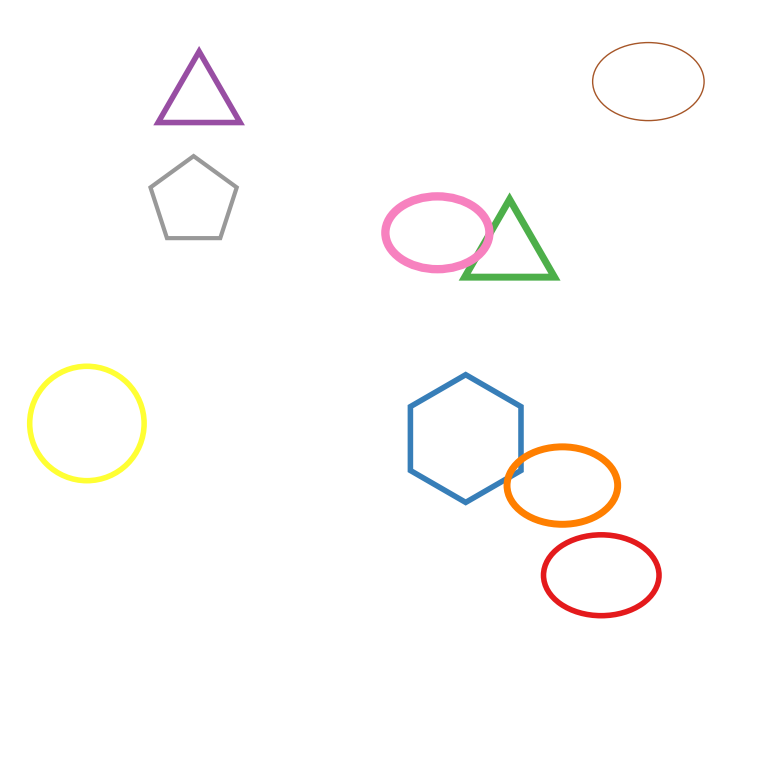[{"shape": "oval", "thickness": 2, "radius": 0.38, "center": [0.781, 0.253]}, {"shape": "hexagon", "thickness": 2, "radius": 0.41, "center": [0.605, 0.43]}, {"shape": "triangle", "thickness": 2.5, "radius": 0.34, "center": [0.662, 0.674]}, {"shape": "triangle", "thickness": 2, "radius": 0.31, "center": [0.259, 0.872]}, {"shape": "oval", "thickness": 2.5, "radius": 0.36, "center": [0.73, 0.369]}, {"shape": "circle", "thickness": 2, "radius": 0.37, "center": [0.113, 0.45]}, {"shape": "oval", "thickness": 0.5, "radius": 0.36, "center": [0.842, 0.894]}, {"shape": "oval", "thickness": 3, "radius": 0.34, "center": [0.568, 0.698]}, {"shape": "pentagon", "thickness": 1.5, "radius": 0.29, "center": [0.251, 0.738]}]